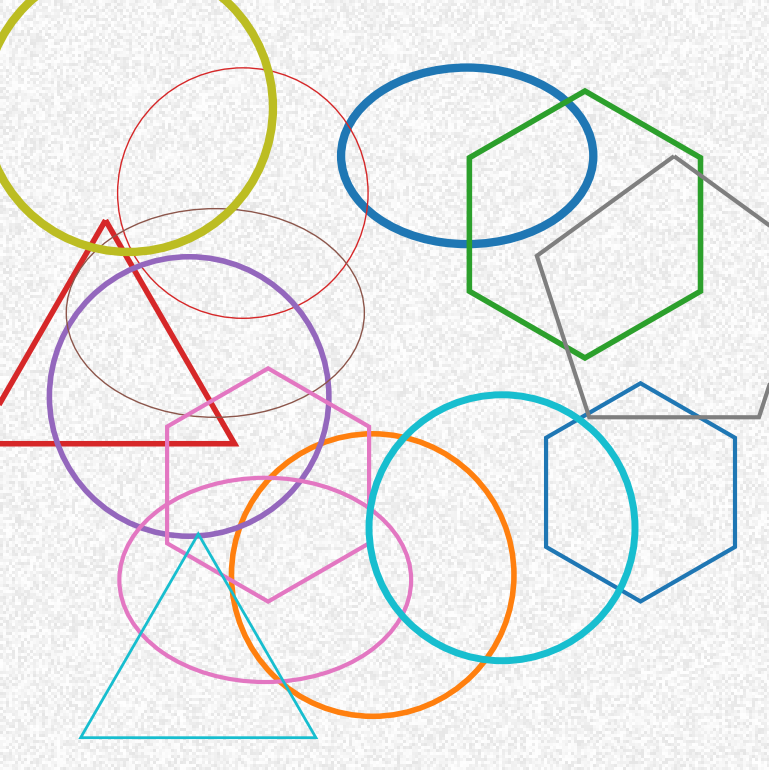[{"shape": "oval", "thickness": 3, "radius": 0.82, "center": [0.607, 0.798]}, {"shape": "hexagon", "thickness": 1.5, "radius": 0.71, "center": [0.832, 0.361]}, {"shape": "circle", "thickness": 2, "radius": 0.92, "center": [0.484, 0.253]}, {"shape": "hexagon", "thickness": 2, "radius": 0.87, "center": [0.76, 0.708]}, {"shape": "circle", "thickness": 0.5, "radius": 0.81, "center": [0.315, 0.749]}, {"shape": "triangle", "thickness": 2, "radius": 0.97, "center": [0.137, 0.52]}, {"shape": "circle", "thickness": 2, "radius": 0.91, "center": [0.246, 0.485]}, {"shape": "oval", "thickness": 0.5, "radius": 0.97, "center": [0.28, 0.594]}, {"shape": "hexagon", "thickness": 1.5, "radius": 0.76, "center": [0.348, 0.37]}, {"shape": "oval", "thickness": 1.5, "radius": 0.95, "center": [0.344, 0.247]}, {"shape": "pentagon", "thickness": 1.5, "radius": 0.94, "center": [0.875, 0.61]}, {"shape": "circle", "thickness": 3, "radius": 0.94, "center": [0.167, 0.86]}, {"shape": "circle", "thickness": 2.5, "radius": 0.86, "center": [0.652, 0.315]}, {"shape": "triangle", "thickness": 1, "radius": 0.88, "center": [0.257, 0.13]}]